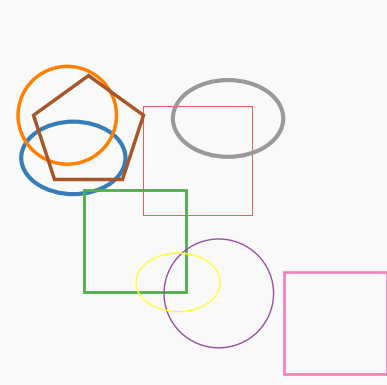[{"shape": "square", "thickness": 0.5, "radius": 0.7, "center": [0.51, 0.583]}, {"shape": "oval", "thickness": 3, "radius": 0.67, "center": [0.189, 0.59]}, {"shape": "square", "thickness": 2, "radius": 0.66, "center": [0.349, 0.374]}, {"shape": "circle", "thickness": 1, "radius": 0.71, "center": [0.565, 0.238]}, {"shape": "circle", "thickness": 2.5, "radius": 0.64, "center": [0.174, 0.701]}, {"shape": "oval", "thickness": 1, "radius": 0.54, "center": [0.46, 0.267]}, {"shape": "pentagon", "thickness": 2.5, "radius": 0.75, "center": [0.228, 0.655]}, {"shape": "square", "thickness": 2, "radius": 0.66, "center": [0.865, 0.16]}, {"shape": "oval", "thickness": 3, "radius": 0.71, "center": [0.589, 0.692]}]